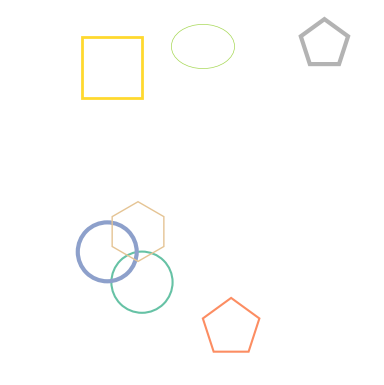[{"shape": "circle", "thickness": 1.5, "radius": 0.4, "center": [0.369, 0.267]}, {"shape": "pentagon", "thickness": 1.5, "radius": 0.39, "center": [0.6, 0.149]}, {"shape": "circle", "thickness": 3, "radius": 0.38, "center": [0.279, 0.346]}, {"shape": "oval", "thickness": 0.5, "radius": 0.41, "center": [0.527, 0.879]}, {"shape": "square", "thickness": 2, "radius": 0.39, "center": [0.291, 0.825]}, {"shape": "hexagon", "thickness": 1, "radius": 0.39, "center": [0.358, 0.399]}, {"shape": "pentagon", "thickness": 3, "radius": 0.32, "center": [0.843, 0.886]}]